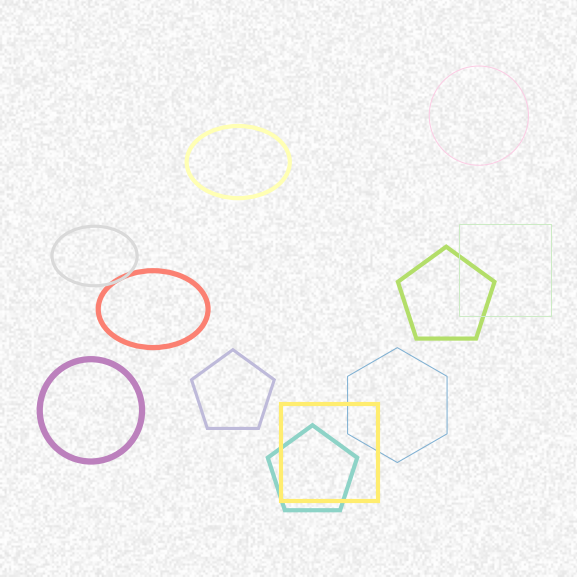[{"shape": "pentagon", "thickness": 2, "radius": 0.41, "center": [0.541, 0.181]}, {"shape": "oval", "thickness": 2, "radius": 0.45, "center": [0.413, 0.719]}, {"shape": "pentagon", "thickness": 1.5, "radius": 0.38, "center": [0.403, 0.318]}, {"shape": "oval", "thickness": 2.5, "radius": 0.48, "center": [0.265, 0.464]}, {"shape": "hexagon", "thickness": 0.5, "radius": 0.5, "center": [0.688, 0.298]}, {"shape": "pentagon", "thickness": 2, "radius": 0.44, "center": [0.773, 0.484]}, {"shape": "circle", "thickness": 0.5, "radius": 0.43, "center": [0.829, 0.799]}, {"shape": "oval", "thickness": 1.5, "radius": 0.37, "center": [0.164, 0.556]}, {"shape": "circle", "thickness": 3, "radius": 0.44, "center": [0.157, 0.289]}, {"shape": "square", "thickness": 0.5, "radius": 0.4, "center": [0.875, 0.531]}, {"shape": "square", "thickness": 2, "radius": 0.42, "center": [0.57, 0.215]}]